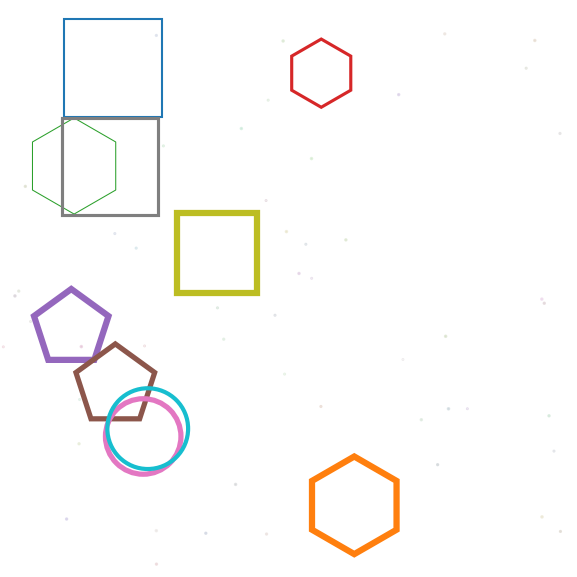[{"shape": "square", "thickness": 1, "radius": 0.42, "center": [0.195, 0.881]}, {"shape": "hexagon", "thickness": 3, "radius": 0.42, "center": [0.613, 0.124]}, {"shape": "hexagon", "thickness": 0.5, "radius": 0.42, "center": [0.128, 0.712]}, {"shape": "hexagon", "thickness": 1.5, "radius": 0.3, "center": [0.556, 0.872]}, {"shape": "pentagon", "thickness": 3, "radius": 0.34, "center": [0.123, 0.431]}, {"shape": "pentagon", "thickness": 2.5, "radius": 0.36, "center": [0.2, 0.332]}, {"shape": "circle", "thickness": 2.5, "radius": 0.33, "center": [0.248, 0.243]}, {"shape": "square", "thickness": 1.5, "radius": 0.42, "center": [0.191, 0.711]}, {"shape": "square", "thickness": 3, "radius": 0.35, "center": [0.375, 0.562]}, {"shape": "circle", "thickness": 2, "radius": 0.35, "center": [0.256, 0.257]}]